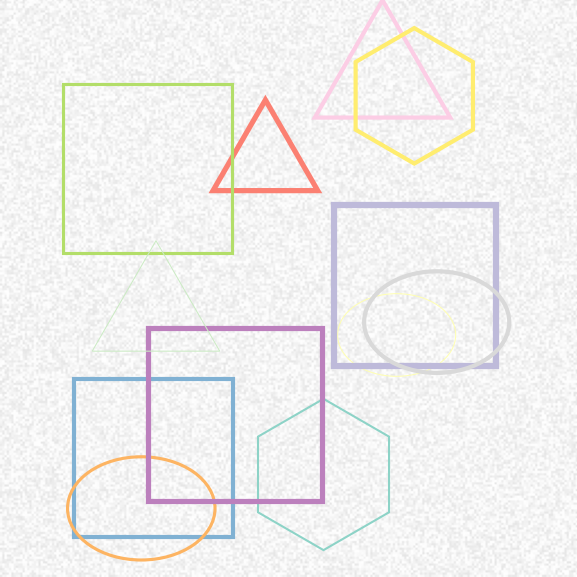[{"shape": "hexagon", "thickness": 1, "radius": 0.65, "center": [0.56, 0.178]}, {"shape": "oval", "thickness": 0.5, "radius": 0.51, "center": [0.687, 0.419]}, {"shape": "square", "thickness": 3, "radius": 0.7, "center": [0.719, 0.505]}, {"shape": "triangle", "thickness": 2.5, "radius": 0.52, "center": [0.46, 0.721]}, {"shape": "square", "thickness": 2, "radius": 0.69, "center": [0.267, 0.206]}, {"shape": "oval", "thickness": 1.5, "radius": 0.64, "center": [0.245, 0.119]}, {"shape": "square", "thickness": 1.5, "radius": 0.73, "center": [0.255, 0.707]}, {"shape": "triangle", "thickness": 2, "radius": 0.68, "center": [0.662, 0.863]}, {"shape": "oval", "thickness": 2, "radius": 0.63, "center": [0.756, 0.441]}, {"shape": "square", "thickness": 2.5, "radius": 0.75, "center": [0.407, 0.282]}, {"shape": "triangle", "thickness": 0.5, "radius": 0.64, "center": [0.27, 0.455]}, {"shape": "hexagon", "thickness": 2, "radius": 0.59, "center": [0.717, 0.833]}]